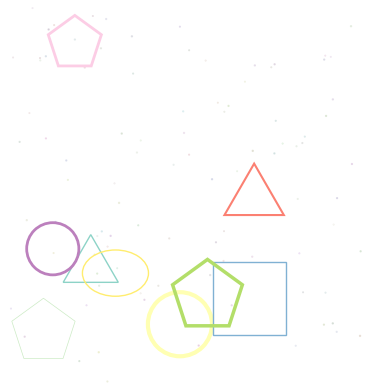[{"shape": "triangle", "thickness": 1, "radius": 0.41, "center": [0.236, 0.308]}, {"shape": "circle", "thickness": 3, "radius": 0.42, "center": [0.467, 0.158]}, {"shape": "triangle", "thickness": 1.5, "radius": 0.45, "center": [0.66, 0.486]}, {"shape": "square", "thickness": 1, "radius": 0.47, "center": [0.648, 0.225]}, {"shape": "pentagon", "thickness": 2.5, "radius": 0.48, "center": [0.539, 0.231]}, {"shape": "pentagon", "thickness": 2, "radius": 0.36, "center": [0.194, 0.887]}, {"shape": "circle", "thickness": 2, "radius": 0.34, "center": [0.137, 0.354]}, {"shape": "pentagon", "thickness": 0.5, "radius": 0.43, "center": [0.113, 0.139]}, {"shape": "oval", "thickness": 1, "radius": 0.43, "center": [0.3, 0.291]}]